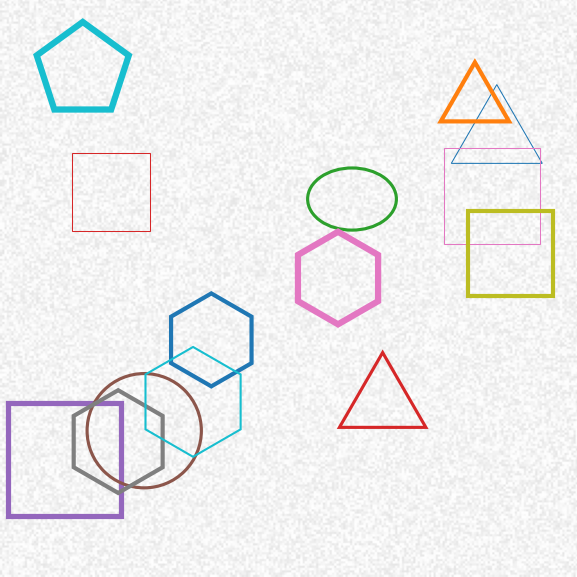[{"shape": "triangle", "thickness": 0.5, "radius": 0.45, "center": [0.86, 0.762]}, {"shape": "hexagon", "thickness": 2, "radius": 0.4, "center": [0.366, 0.411]}, {"shape": "triangle", "thickness": 2, "radius": 0.34, "center": [0.822, 0.823]}, {"shape": "oval", "thickness": 1.5, "radius": 0.38, "center": [0.61, 0.654]}, {"shape": "square", "thickness": 0.5, "radius": 0.34, "center": [0.192, 0.667]}, {"shape": "triangle", "thickness": 1.5, "radius": 0.43, "center": [0.663, 0.302]}, {"shape": "square", "thickness": 2.5, "radius": 0.49, "center": [0.112, 0.203]}, {"shape": "circle", "thickness": 1.5, "radius": 0.49, "center": [0.25, 0.253]}, {"shape": "hexagon", "thickness": 3, "radius": 0.4, "center": [0.585, 0.518]}, {"shape": "square", "thickness": 0.5, "radius": 0.41, "center": [0.853, 0.659]}, {"shape": "hexagon", "thickness": 2, "radius": 0.44, "center": [0.205, 0.234]}, {"shape": "square", "thickness": 2, "radius": 0.37, "center": [0.884, 0.56]}, {"shape": "pentagon", "thickness": 3, "radius": 0.42, "center": [0.143, 0.877]}, {"shape": "hexagon", "thickness": 1, "radius": 0.48, "center": [0.334, 0.303]}]